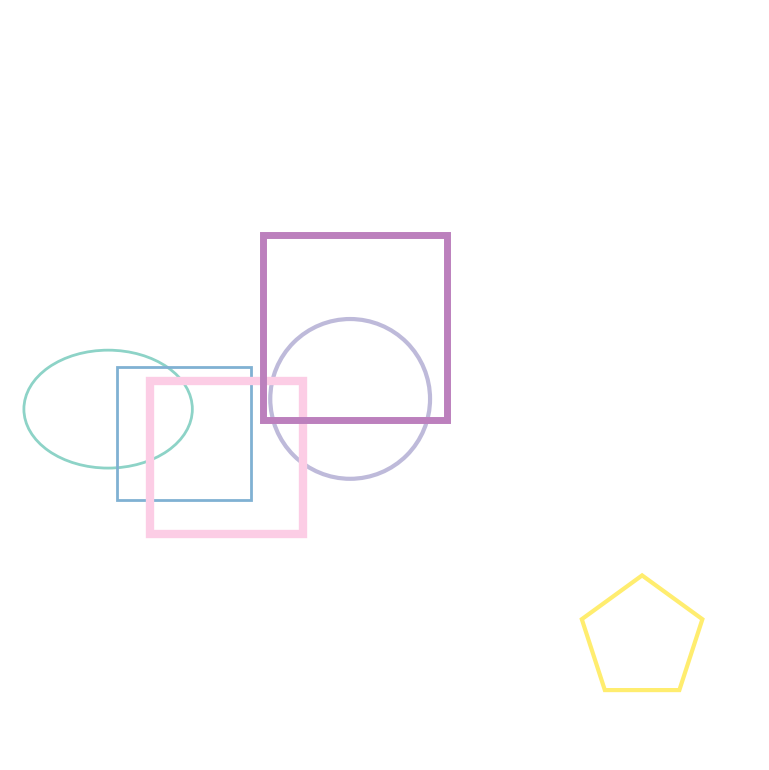[{"shape": "oval", "thickness": 1, "radius": 0.55, "center": [0.14, 0.469]}, {"shape": "circle", "thickness": 1.5, "radius": 0.52, "center": [0.455, 0.482]}, {"shape": "square", "thickness": 1, "radius": 0.43, "center": [0.239, 0.437]}, {"shape": "square", "thickness": 3, "radius": 0.5, "center": [0.294, 0.406]}, {"shape": "square", "thickness": 2.5, "radius": 0.6, "center": [0.461, 0.575]}, {"shape": "pentagon", "thickness": 1.5, "radius": 0.41, "center": [0.834, 0.17]}]